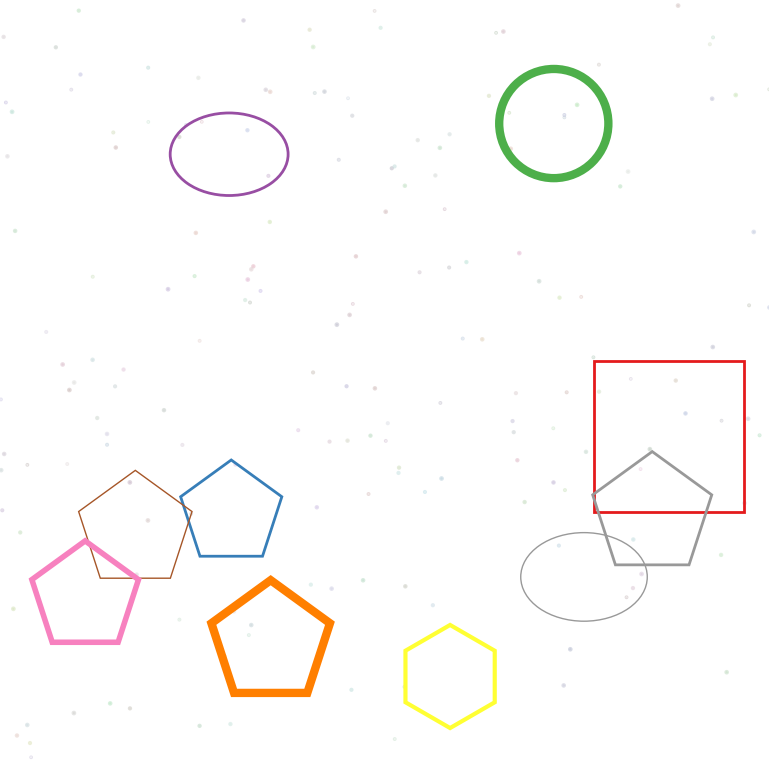[{"shape": "square", "thickness": 1, "radius": 0.49, "center": [0.868, 0.433]}, {"shape": "pentagon", "thickness": 1, "radius": 0.35, "center": [0.3, 0.334]}, {"shape": "circle", "thickness": 3, "radius": 0.35, "center": [0.719, 0.84]}, {"shape": "oval", "thickness": 1, "radius": 0.38, "center": [0.298, 0.8]}, {"shape": "pentagon", "thickness": 3, "radius": 0.4, "center": [0.352, 0.166]}, {"shape": "hexagon", "thickness": 1.5, "radius": 0.33, "center": [0.585, 0.121]}, {"shape": "pentagon", "thickness": 0.5, "radius": 0.39, "center": [0.176, 0.312]}, {"shape": "pentagon", "thickness": 2, "radius": 0.36, "center": [0.111, 0.225]}, {"shape": "oval", "thickness": 0.5, "radius": 0.41, "center": [0.758, 0.251]}, {"shape": "pentagon", "thickness": 1, "radius": 0.41, "center": [0.847, 0.332]}]